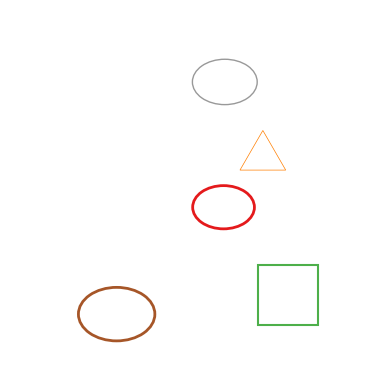[{"shape": "oval", "thickness": 2, "radius": 0.4, "center": [0.581, 0.462]}, {"shape": "square", "thickness": 1.5, "radius": 0.39, "center": [0.748, 0.234]}, {"shape": "triangle", "thickness": 0.5, "radius": 0.34, "center": [0.683, 0.593]}, {"shape": "oval", "thickness": 2, "radius": 0.5, "center": [0.303, 0.184]}, {"shape": "oval", "thickness": 1, "radius": 0.42, "center": [0.584, 0.787]}]